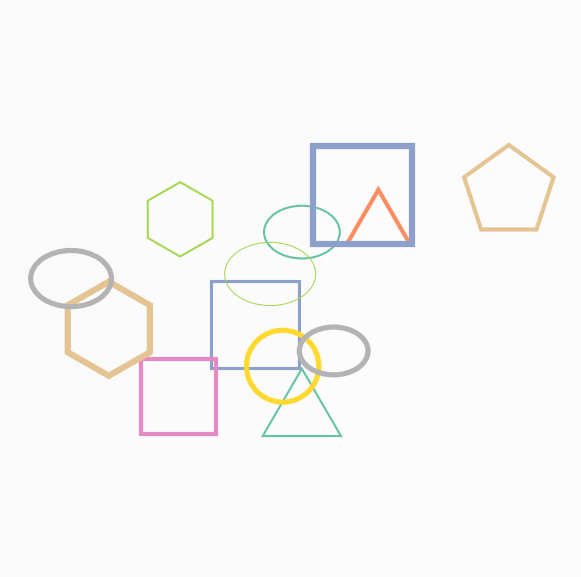[{"shape": "triangle", "thickness": 1, "radius": 0.39, "center": [0.519, 0.283]}, {"shape": "oval", "thickness": 1, "radius": 0.33, "center": [0.519, 0.597]}, {"shape": "triangle", "thickness": 2, "radius": 0.31, "center": [0.651, 0.608]}, {"shape": "square", "thickness": 3, "radius": 0.42, "center": [0.624, 0.661]}, {"shape": "square", "thickness": 1.5, "radius": 0.38, "center": [0.438, 0.437]}, {"shape": "square", "thickness": 2, "radius": 0.32, "center": [0.308, 0.312]}, {"shape": "hexagon", "thickness": 1, "radius": 0.32, "center": [0.31, 0.619]}, {"shape": "oval", "thickness": 0.5, "radius": 0.39, "center": [0.465, 0.525]}, {"shape": "circle", "thickness": 2.5, "radius": 0.31, "center": [0.486, 0.365]}, {"shape": "pentagon", "thickness": 2, "radius": 0.4, "center": [0.875, 0.667]}, {"shape": "hexagon", "thickness": 3, "radius": 0.41, "center": [0.187, 0.43]}, {"shape": "oval", "thickness": 2.5, "radius": 0.3, "center": [0.574, 0.391]}, {"shape": "oval", "thickness": 2.5, "radius": 0.35, "center": [0.122, 0.517]}]